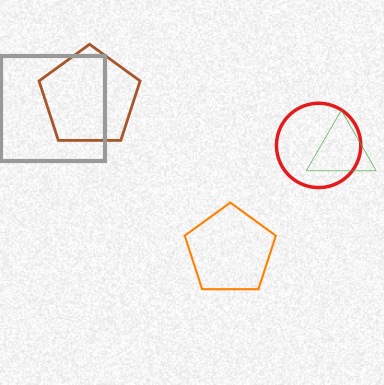[{"shape": "circle", "thickness": 2.5, "radius": 0.55, "center": [0.828, 0.622]}, {"shape": "triangle", "thickness": 0.5, "radius": 0.52, "center": [0.886, 0.609]}, {"shape": "pentagon", "thickness": 1.5, "radius": 0.62, "center": [0.598, 0.349]}, {"shape": "pentagon", "thickness": 2, "radius": 0.69, "center": [0.233, 0.747]}, {"shape": "square", "thickness": 3, "radius": 0.68, "center": [0.138, 0.718]}]